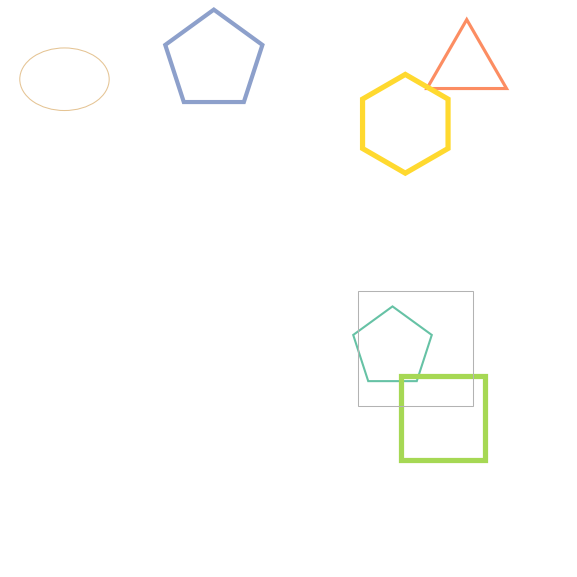[{"shape": "pentagon", "thickness": 1, "radius": 0.36, "center": [0.68, 0.397]}, {"shape": "triangle", "thickness": 1.5, "radius": 0.4, "center": [0.808, 0.886]}, {"shape": "pentagon", "thickness": 2, "radius": 0.44, "center": [0.37, 0.894]}, {"shape": "square", "thickness": 2.5, "radius": 0.37, "center": [0.767, 0.275]}, {"shape": "hexagon", "thickness": 2.5, "radius": 0.43, "center": [0.702, 0.785]}, {"shape": "oval", "thickness": 0.5, "radius": 0.39, "center": [0.112, 0.862]}, {"shape": "square", "thickness": 0.5, "radius": 0.5, "center": [0.719, 0.395]}]